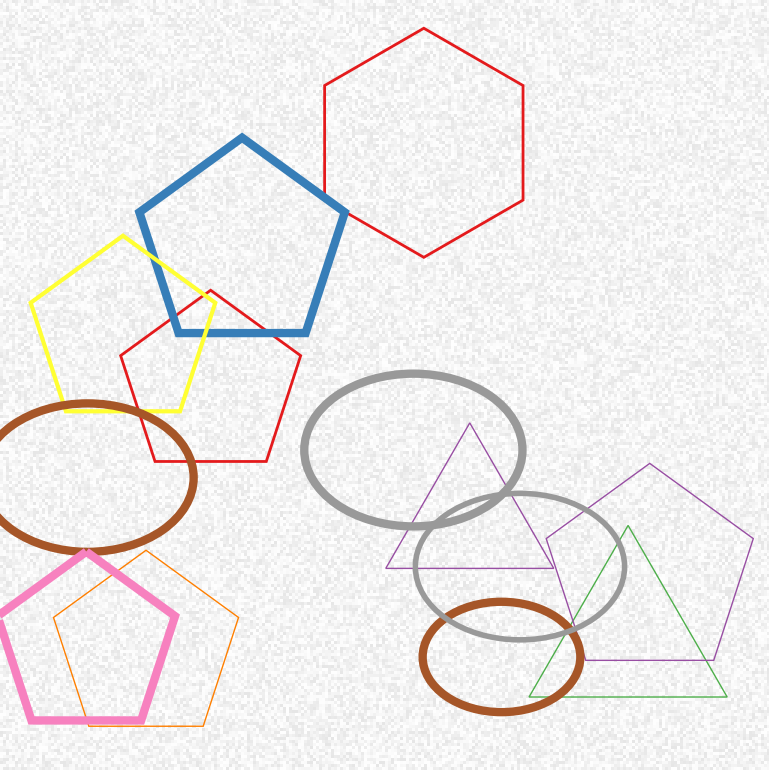[{"shape": "hexagon", "thickness": 1, "radius": 0.74, "center": [0.55, 0.815]}, {"shape": "pentagon", "thickness": 1, "radius": 0.61, "center": [0.274, 0.5]}, {"shape": "pentagon", "thickness": 3, "radius": 0.7, "center": [0.314, 0.681]}, {"shape": "triangle", "thickness": 0.5, "radius": 0.74, "center": [0.816, 0.169]}, {"shape": "pentagon", "thickness": 0.5, "radius": 0.71, "center": [0.844, 0.257]}, {"shape": "triangle", "thickness": 0.5, "radius": 0.63, "center": [0.61, 0.325]}, {"shape": "pentagon", "thickness": 0.5, "radius": 0.63, "center": [0.19, 0.159]}, {"shape": "pentagon", "thickness": 1.5, "radius": 0.63, "center": [0.16, 0.568]}, {"shape": "oval", "thickness": 3, "radius": 0.69, "center": [0.114, 0.38]}, {"shape": "oval", "thickness": 3, "radius": 0.51, "center": [0.651, 0.147]}, {"shape": "pentagon", "thickness": 3, "radius": 0.61, "center": [0.112, 0.162]}, {"shape": "oval", "thickness": 2, "radius": 0.68, "center": [0.675, 0.264]}, {"shape": "oval", "thickness": 3, "radius": 0.71, "center": [0.537, 0.416]}]